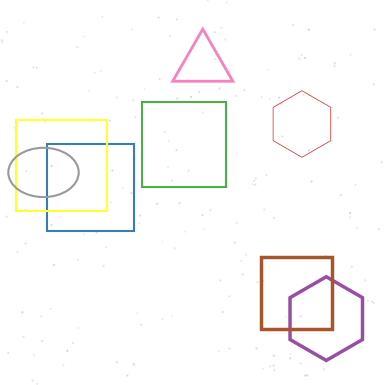[{"shape": "hexagon", "thickness": 0.5, "radius": 0.43, "center": [0.784, 0.678]}, {"shape": "square", "thickness": 1.5, "radius": 0.57, "center": [0.236, 0.513]}, {"shape": "square", "thickness": 1.5, "radius": 0.55, "center": [0.478, 0.624]}, {"shape": "hexagon", "thickness": 2.5, "radius": 0.54, "center": [0.847, 0.172]}, {"shape": "square", "thickness": 1.5, "radius": 0.59, "center": [0.159, 0.571]}, {"shape": "square", "thickness": 2.5, "radius": 0.47, "center": [0.77, 0.239]}, {"shape": "triangle", "thickness": 2, "radius": 0.45, "center": [0.527, 0.834]}, {"shape": "oval", "thickness": 1.5, "radius": 0.46, "center": [0.113, 0.552]}]